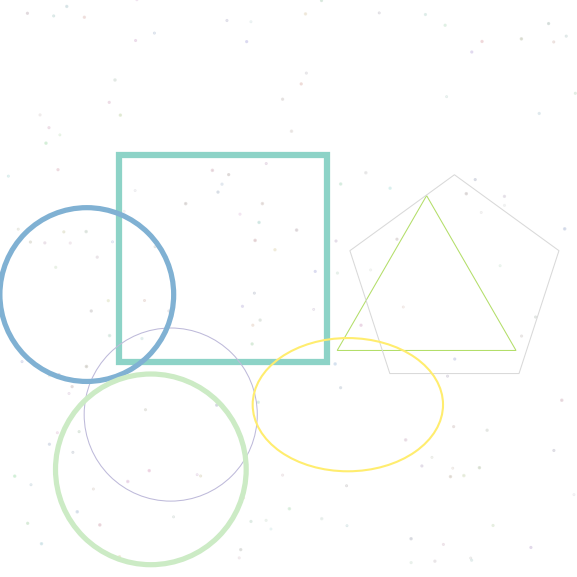[{"shape": "square", "thickness": 3, "radius": 0.9, "center": [0.386, 0.552]}, {"shape": "circle", "thickness": 0.5, "radius": 0.75, "center": [0.296, 0.281]}, {"shape": "circle", "thickness": 2.5, "radius": 0.75, "center": [0.15, 0.489]}, {"shape": "triangle", "thickness": 0.5, "radius": 0.89, "center": [0.739, 0.482]}, {"shape": "pentagon", "thickness": 0.5, "radius": 0.95, "center": [0.787, 0.506]}, {"shape": "circle", "thickness": 2.5, "radius": 0.83, "center": [0.261, 0.186]}, {"shape": "oval", "thickness": 1, "radius": 0.82, "center": [0.602, 0.298]}]